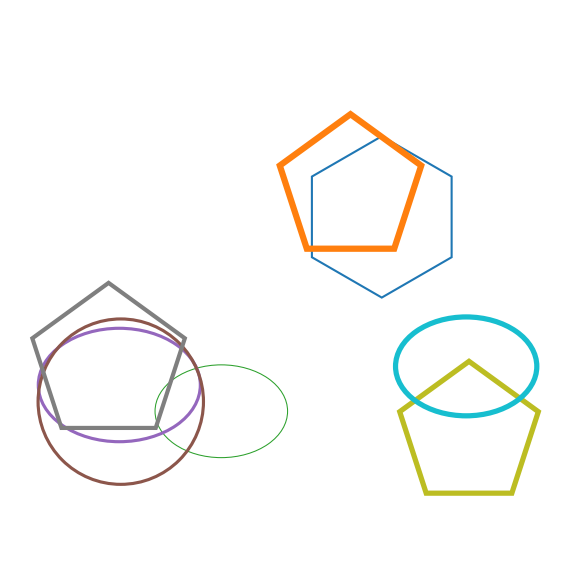[{"shape": "hexagon", "thickness": 1, "radius": 0.7, "center": [0.661, 0.624]}, {"shape": "pentagon", "thickness": 3, "radius": 0.64, "center": [0.607, 0.673]}, {"shape": "oval", "thickness": 0.5, "radius": 0.57, "center": [0.383, 0.287]}, {"shape": "oval", "thickness": 1.5, "radius": 0.7, "center": [0.207, 0.332]}, {"shape": "circle", "thickness": 1.5, "radius": 0.72, "center": [0.209, 0.304]}, {"shape": "pentagon", "thickness": 2, "radius": 0.69, "center": [0.188, 0.37]}, {"shape": "pentagon", "thickness": 2.5, "radius": 0.63, "center": [0.812, 0.247]}, {"shape": "oval", "thickness": 2.5, "radius": 0.61, "center": [0.807, 0.365]}]